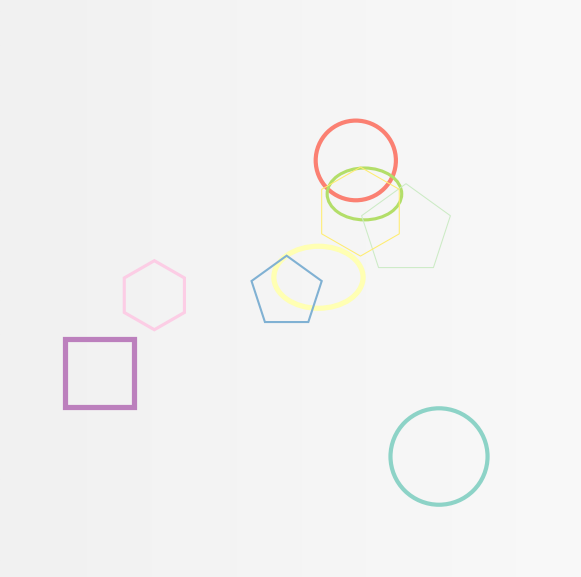[{"shape": "circle", "thickness": 2, "radius": 0.42, "center": [0.755, 0.209]}, {"shape": "oval", "thickness": 2.5, "radius": 0.38, "center": [0.548, 0.519]}, {"shape": "circle", "thickness": 2, "radius": 0.34, "center": [0.612, 0.721]}, {"shape": "pentagon", "thickness": 1, "radius": 0.32, "center": [0.493, 0.493]}, {"shape": "oval", "thickness": 1.5, "radius": 0.32, "center": [0.627, 0.663]}, {"shape": "hexagon", "thickness": 1.5, "radius": 0.3, "center": [0.266, 0.488]}, {"shape": "square", "thickness": 2.5, "radius": 0.3, "center": [0.171, 0.354]}, {"shape": "pentagon", "thickness": 0.5, "radius": 0.4, "center": [0.698, 0.601]}, {"shape": "hexagon", "thickness": 0.5, "radius": 0.39, "center": [0.62, 0.633]}]